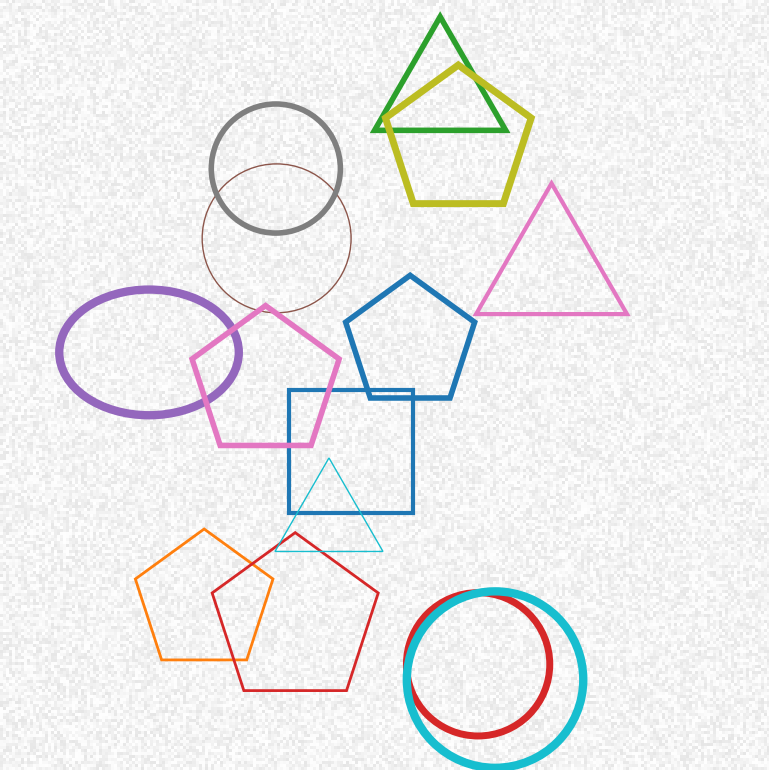[{"shape": "pentagon", "thickness": 2, "radius": 0.44, "center": [0.533, 0.554]}, {"shape": "square", "thickness": 1.5, "radius": 0.4, "center": [0.456, 0.414]}, {"shape": "pentagon", "thickness": 1, "radius": 0.47, "center": [0.265, 0.219]}, {"shape": "triangle", "thickness": 2, "radius": 0.49, "center": [0.572, 0.88]}, {"shape": "circle", "thickness": 2.5, "radius": 0.47, "center": [0.621, 0.137]}, {"shape": "pentagon", "thickness": 1, "radius": 0.57, "center": [0.383, 0.195]}, {"shape": "oval", "thickness": 3, "radius": 0.58, "center": [0.194, 0.542]}, {"shape": "circle", "thickness": 0.5, "radius": 0.48, "center": [0.359, 0.69]}, {"shape": "triangle", "thickness": 1.5, "radius": 0.57, "center": [0.716, 0.649]}, {"shape": "pentagon", "thickness": 2, "radius": 0.5, "center": [0.345, 0.503]}, {"shape": "circle", "thickness": 2, "radius": 0.42, "center": [0.358, 0.781]}, {"shape": "pentagon", "thickness": 2.5, "radius": 0.5, "center": [0.595, 0.816]}, {"shape": "circle", "thickness": 3, "radius": 0.57, "center": [0.643, 0.117]}, {"shape": "triangle", "thickness": 0.5, "radius": 0.4, "center": [0.427, 0.324]}]